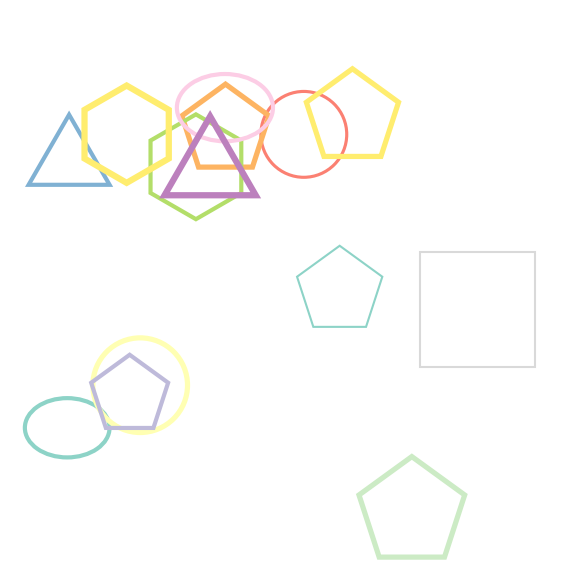[{"shape": "pentagon", "thickness": 1, "radius": 0.39, "center": [0.588, 0.496]}, {"shape": "oval", "thickness": 2, "radius": 0.37, "center": [0.116, 0.258]}, {"shape": "circle", "thickness": 2.5, "radius": 0.41, "center": [0.243, 0.332]}, {"shape": "pentagon", "thickness": 2, "radius": 0.35, "center": [0.225, 0.315]}, {"shape": "circle", "thickness": 1.5, "radius": 0.37, "center": [0.526, 0.766]}, {"shape": "triangle", "thickness": 2, "radius": 0.4, "center": [0.12, 0.72]}, {"shape": "pentagon", "thickness": 2.5, "radius": 0.4, "center": [0.39, 0.774]}, {"shape": "hexagon", "thickness": 2, "radius": 0.45, "center": [0.339, 0.71]}, {"shape": "oval", "thickness": 2, "radius": 0.42, "center": [0.389, 0.813]}, {"shape": "square", "thickness": 1, "radius": 0.5, "center": [0.827, 0.463]}, {"shape": "triangle", "thickness": 3, "radius": 0.46, "center": [0.364, 0.707]}, {"shape": "pentagon", "thickness": 2.5, "radius": 0.48, "center": [0.713, 0.112]}, {"shape": "pentagon", "thickness": 2.5, "radius": 0.42, "center": [0.61, 0.796]}, {"shape": "hexagon", "thickness": 3, "radius": 0.42, "center": [0.219, 0.767]}]